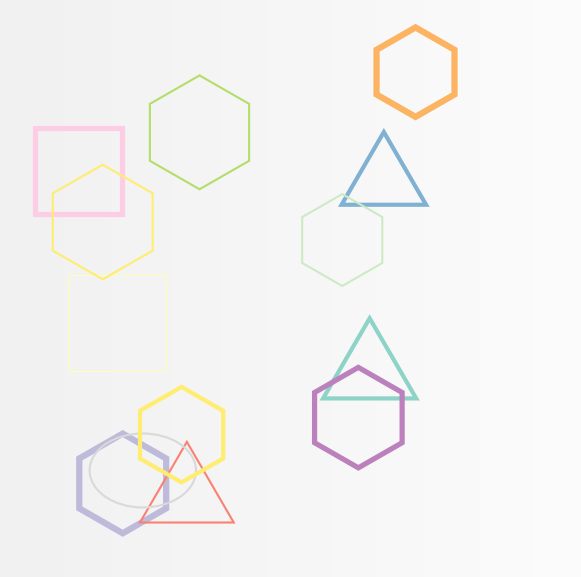[{"shape": "triangle", "thickness": 2, "radius": 0.46, "center": [0.636, 0.355]}, {"shape": "square", "thickness": 0.5, "radius": 0.42, "center": [0.202, 0.44]}, {"shape": "hexagon", "thickness": 3, "radius": 0.43, "center": [0.211, 0.162]}, {"shape": "triangle", "thickness": 1, "radius": 0.47, "center": [0.321, 0.141]}, {"shape": "triangle", "thickness": 2, "radius": 0.42, "center": [0.66, 0.687]}, {"shape": "hexagon", "thickness": 3, "radius": 0.39, "center": [0.715, 0.874]}, {"shape": "hexagon", "thickness": 1, "radius": 0.49, "center": [0.343, 0.77]}, {"shape": "square", "thickness": 2.5, "radius": 0.37, "center": [0.135, 0.703]}, {"shape": "oval", "thickness": 1, "radius": 0.46, "center": [0.246, 0.184]}, {"shape": "hexagon", "thickness": 2.5, "radius": 0.43, "center": [0.617, 0.276]}, {"shape": "hexagon", "thickness": 1, "radius": 0.4, "center": [0.589, 0.583]}, {"shape": "hexagon", "thickness": 2, "radius": 0.41, "center": [0.312, 0.246]}, {"shape": "hexagon", "thickness": 1, "radius": 0.5, "center": [0.177, 0.615]}]